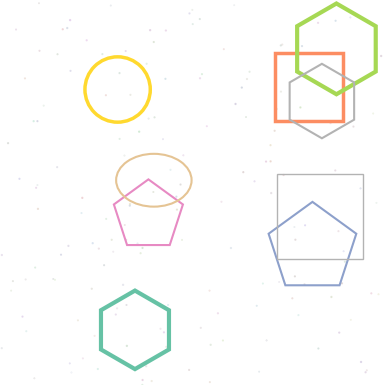[{"shape": "hexagon", "thickness": 3, "radius": 0.51, "center": [0.351, 0.143]}, {"shape": "square", "thickness": 2.5, "radius": 0.44, "center": [0.803, 0.774]}, {"shape": "pentagon", "thickness": 1.5, "radius": 0.6, "center": [0.812, 0.356]}, {"shape": "pentagon", "thickness": 1.5, "radius": 0.47, "center": [0.385, 0.44]}, {"shape": "hexagon", "thickness": 3, "radius": 0.59, "center": [0.874, 0.873]}, {"shape": "circle", "thickness": 2.5, "radius": 0.42, "center": [0.305, 0.768]}, {"shape": "oval", "thickness": 1.5, "radius": 0.49, "center": [0.4, 0.532]}, {"shape": "square", "thickness": 1, "radius": 0.55, "center": [0.831, 0.438]}, {"shape": "hexagon", "thickness": 1.5, "radius": 0.48, "center": [0.836, 0.738]}]